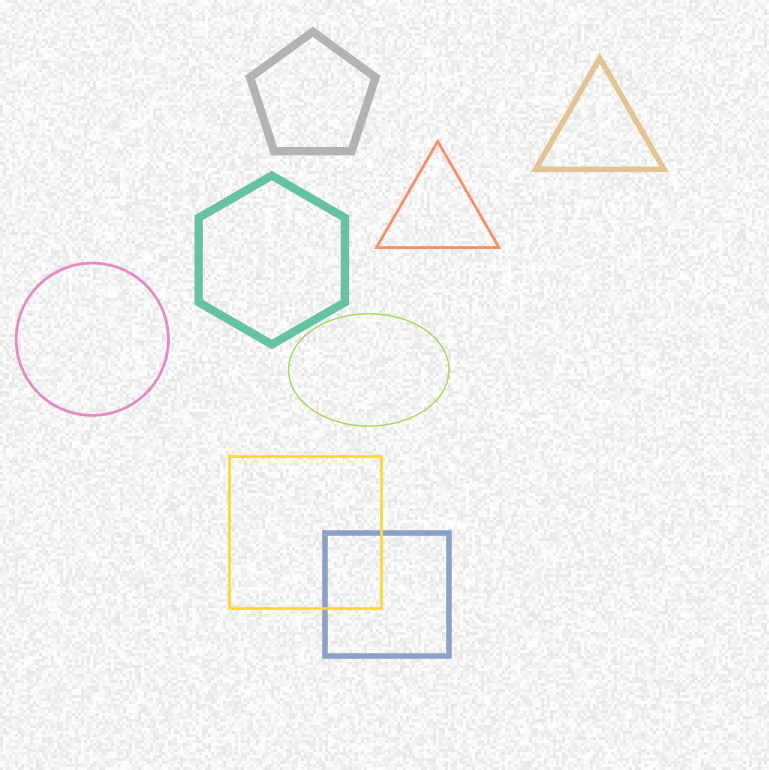[{"shape": "hexagon", "thickness": 3, "radius": 0.55, "center": [0.353, 0.662]}, {"shape": "triangle", "thickness": 1, "radius": 0.46, "center": [0.568, 0.724]}, {"shape": "square", "thickness": 2, "radius": 0.4, "center": [0.503, 0.228]}, {"shape": "circle", "thickness": 1, "radius": 0.49, "center": [0.12, 0.559]}, {"shape": "oval", "thickness": 0.5, "radius": 0.52, "center": [0.479, 0.52]}, {"shape": "square", "thickness": 1, "radius": 0.49, "center": [0.397, 0.309]}, {"shape": "triangle", "thickness": 2, "radius": 0.48, "center": [0.779, 0.828]}, {"shape": "pentagon", "thickness": 3, "radius": 0.43, "center": [0.406, 0.873]}]